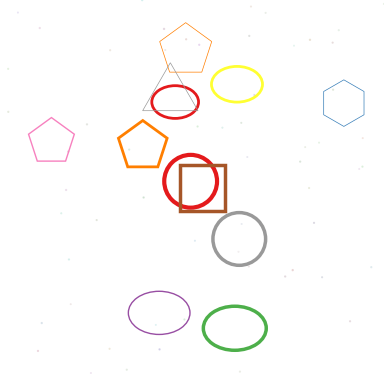[{"shape": "oval", "thickness": 2, "radius": 0.3, "center": [0.455, 0.735]}, {"shape": "circle", "thickness": 3, "radius": 0.34, "center": [0.495, 0.529]}, {"shape": "hexagon", "thickness": 0.5, "radius": 0.3, "center": [0.893, 0.732]}, {"shape": "oval", "thickness": 2.5, "radius": 0.41, "center": [0.61, 0.147]}, {"shape": "oval", "thickness": 1, "radius": 0.4, "center": [0.413, 0.187]}, {"shape": "pentagon", "thickness": 0.5, "radius": 0.36, "center": [0.482, 0.87]}, {"shape": "pentagon", "thickness": 2, "radius": 0.33, "center": [0.371, 0.62]}, {"shape": "oval", "thickness": 2, "radius": 0.33, "center": [0.616, 0.781]}, {"shape": "square", "thickness": 2.5, "radius": 0.29, "center": [0.526, 0.512]}, {"shape": "pentagon", "thickness": 1, "radius": 0.31, "center": [0.134, 0.632]}, {"shape": "triangle", "thickness": 0.5, "radius": 0.42, "center": [0.442, 0.754]}, {"shape": "circle", "thickness": 2.5, "radius": 0.34, "center": [0.621, 0.379]}]